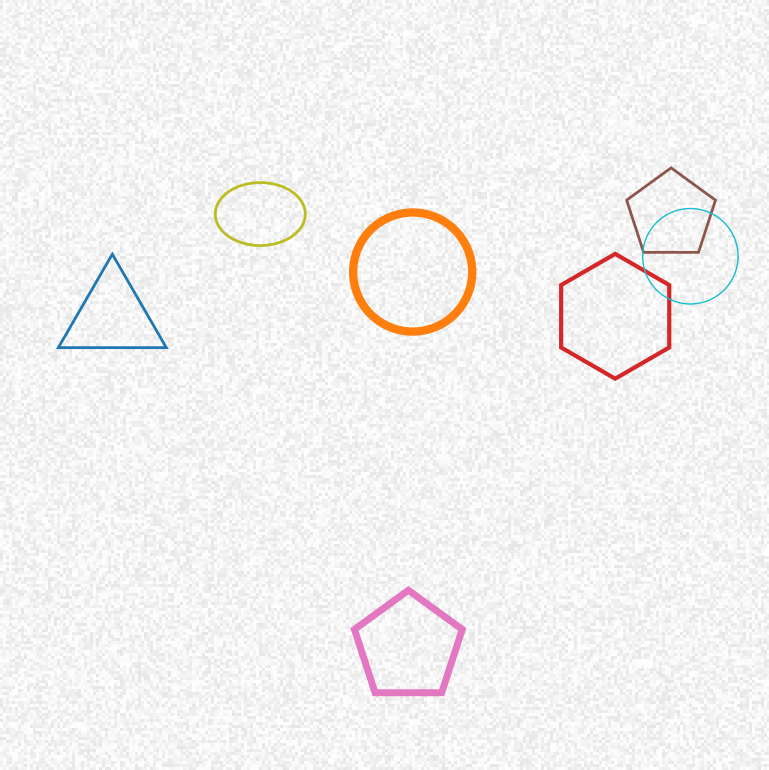[{"shape": "triangle", "thickness": 1, "radius": 0.4, "center": [0.146, 0.589]}, {"shape": "circle", "thickness": 3, "radius": 0.39, "center": [0.536, 0.647]}, {"shape": "hexagon", "thickness": 1.5, "radius": 0.41, "center": [0.799, 0.589]}, {"shape": "pentagon", "thickness": 1, "radius": 0.3, "center": [0.872, 0.721]}, {"shape": "pentagon", "thickness": 2.5, "radius": 0.37, "center": [0.53, 0.16]}, {"shape": "oval", "thickness": 1, "radius": 0.29, "center": [0.338, 0.722]}, {"shape": "circle", "thickness": 0.5, "radius": 0.31, "center": [0.897, 0.667]}]